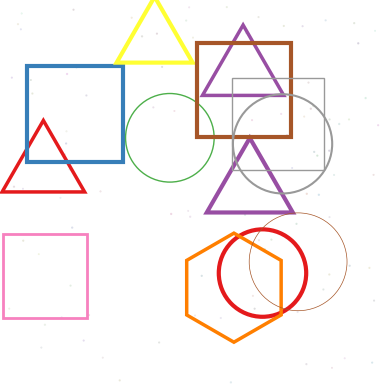[{"shape": "triangle", "thickness": 2.5, "radius": 0.62, "center": [0.113, 0.563]}, {"shape": "circle", "thickness": 3, "radius": 0.57, "center": [0.682, 0.291]}, {"shape": "square", "thickness": 3, "radius": 0.62, "center": [0.195, 0.703]}, {"shape": "circle", "thickness": 1, "radius": 0.58, "center": [0.441, 0.642]}, {"shape": "triangle", "thickness": 2.5, "radius": 0.61, "center": [0.631, 0.813]}, {"shape": "triangle", "thickness": 3, "radius": 0.65, "center": [0.649, 0.513]}, {"shape": "hexagon", "thickness": 2.5, "radius": 0.71, "center": [0.608, 0.253]}, {"shape": "triangle", "thickness": 3, "radius": 0.57, "center": [0.402, 0.894]}, {"shape": "circle", "thickness": 0.5, "radius": 0.64, "center": [0.774, 0.32]}, {"shape": "square", "thickness": 3, "radius": 0.61, "center": [0.634, 0.766]}, {"shape": "square", "thickness": 2, "radius": 0.55, "center": [0.116, 0.283]}, {"shape": "circle", "thickness": 1.5, "radius": 0.64, "center": [0.734, 0.626]}, {"shape": "square", "thickness": 1, "radius": 0.6, "center": [0.723, 0.678]}]